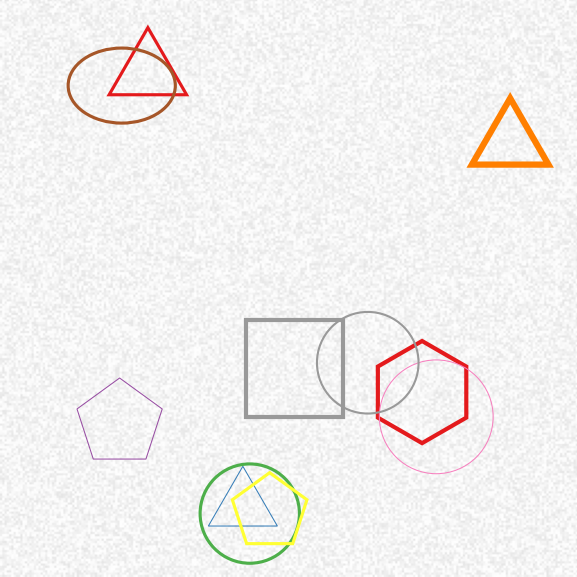[{"shape": "triangle", "thickness": 1.5, "radius": 0.39, "center": [0.256, 0.874]}, {"shape": "hexagon", "thickness": 2, "radius": 0.44, "center": [0.731, 0.32]}, {"shape": "triangle", "thickness": 0.5, "radius": 0.34, "center": [0.421, 0.123]}, {"shape": "circle", "thickness": 1.5, "radius": 0.43, "center": [0.433, 0.11]}, {"shape": "pentagon", "thickness": 0.5, "radius": 0.39, "center": [0.207, 0.267]}, {"shape": "triangle", "thickness": 3, "radius": 0.38, "center": [0.883, 0.752]}, {"shape": "pentagon", "thickness": 1.5, "radius": 0.34, "center": [0.467, 0.113]}, {"shape": "oval", "thickness": 1.5, "radius": 0.46, "center": [0.211, 0.851]}, {"shape": "circle", "thickness": 0.5, "radius": 0.49, "center": [0.755, 0.277]}, {"shape": "circle", "thickness": 1, "radius": 0.44, "center": [0.637, 0.371]}, {"shape": "square", "thickness": 2, "radius": 0.42, "center": [0.51, 0.361]}]